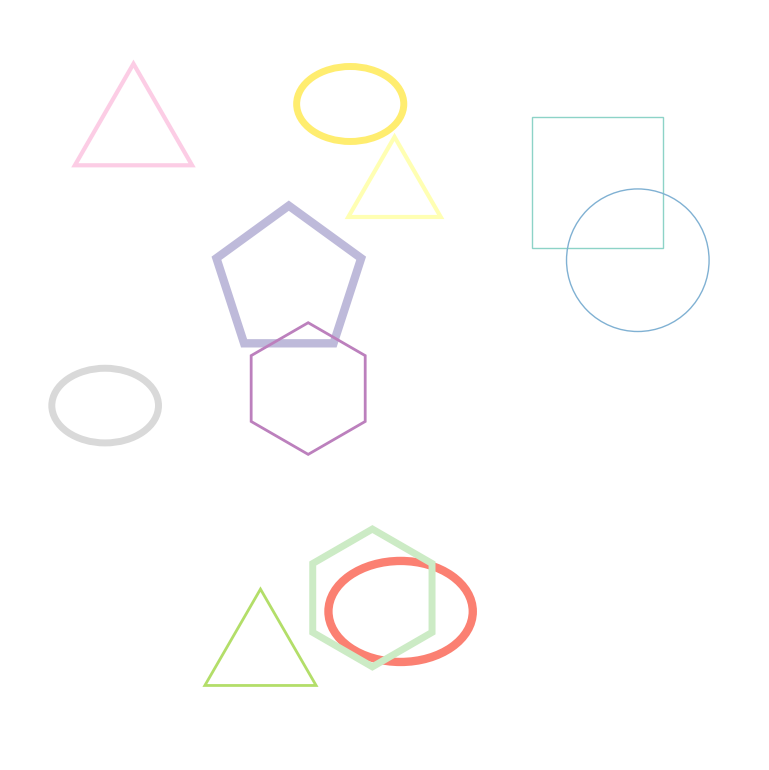[{"shape": "square", "thickness": 0.5, "radius": 0.43, "center": [0.776, 0.763]}, {"shape": "triangle", "thickness": 1.5, "radius": 0.35, "center": [0.512, 0.753]}, {"shape": "pentagon", "thickness": 3, "radius": 0.49, "center": [0.375, 0.634]}, {"shape": "oval", "thickness": 3, "radius": 0.47, "center": [0.52, 0.206]}, {"shape": "circle", "thickness": 0.5, "radius": 0.46, "center": [0.828, 0.662]}, {"shape": "triangle", "thickness": 1, "radius": 0.42, "center": [0.338, 0.151]}, {"shape": "triangle", "thickness": 1.5, "radius": 0.44, "center": [0.173, 0.829]}, {"shape": "oval", "thickness": 2.5, "radius": 0.35, "center": [0.137, 0.473]}, {"shape": "hexagon", "thickness": 1, "radius": 0.43, "center": [0.4, 0.495]}, {"shape": "hexagon", "thickness": 2.5, "radius": 0.45, "center": [0.484, 0.223]}, {"shape": "oval", "thickness": 2.5, "radius": 0.35, "center": [0.455, 0.865]}]